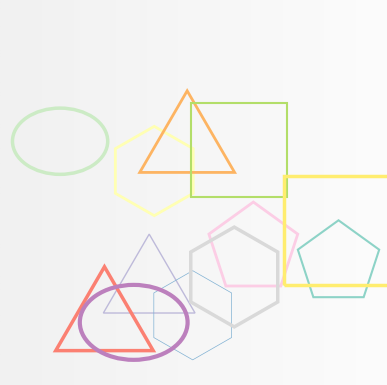[{"shape": "pentagon", "thickness": 1.5, "radius": 0.55, "center": [0.874, 0.317]}, {"shape": "hexagon", "thickness": 2, "radius": 0.58, "center": [0.398, 0.556]}, {"shape": "triangle", "thickness": 1, "radius": 0.68, "center": [0.385, 0.255]}, {"shape": "triangle", "thickness": 2.5, "radius": 0.73, "center": [0.27, 0.162]}, {"shape": "hexagon", "thickness": 0.5, "radius": 0.58, "center": [0.497, 0.181]}, {"shape": "triangle", "thickness": 2, "radius": 0.71, "center": [0.483, 0.623]}, {"shape": "square", "thickness": 1.5, "radius": 0.62, "center": [0.616, 0.61]}, {"shape": "pentagon", "thickness": 2, "radius": 0.6, "center": [0.654, 0.355]}, {"shape": "hexagon", "thickness": 2.5, "radius": 0.65, "center": [0.605, 0.281]}, {"shape": "oval", "thickness": 3, "radius": 0.7, "center": [0.345, 0.163]}, {"shape": "oval", "thickness": 2.5, "radius": 0.61, "center": [0.155, 0.633]}, {"shape": "square", "thickness": 2.5, "radius": 0.71, "center": [0.874, 0.4]}]